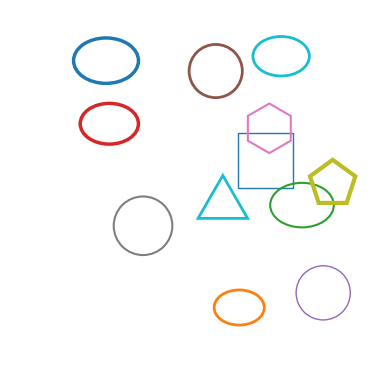[{"shape": "square", "thickness": 1, "radius": 0.36, "center": [0.689, 0.582]}, {"shape": "oval", "thickness": 2.5, "radius": 0.42, "center": [0.275, 0.842]}, {"shape": "oval", "thickness": 2, "radius": 0.33, "center": [0.621, 0.201]}, {"shape": "oval", "thickness": 1.5, "radius": 0.41, "center": [0.784, 0.467]}, {"shape": "oval", "thickness": 2.5, "radius": 0.38, "center": [0.284, 0.679]}, {"shape": "circle", "thickness": 1, "radius": 0.35, "center": [0.84, 0.239]}, {"shape": "circle", "thickness": 2, "radius": 0.35, "center": [0.56, 0.815]}, {"shape": "hexagon", "thickness": 1.5, "radius": 0.32, "center": [0.7, 0.667]}, {"shape": "circle", "thickness": 1.5, "radius": 0.38, "center": [0.372, 0.414]}, {"shape": "pentagon", "thickness": 3, "radius": 0.31, "center": [0.864, 0.523]}, {"shape": "oval", "thickness": 2, "radius": 0.37, "center": [0.73, 0.854]}, {"shape": "triangle", "thickness": 2, "radius": 0.37, "center": [0.579, 0.47]}]